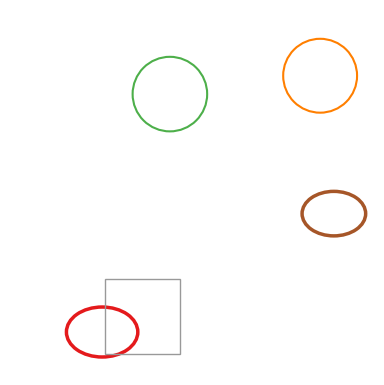[{"shape": "oval", "thickness": 2.5, "radius": 0.46, "center": [0.265, 0.138]}, {"shape": "circle", "thickness": 1.5, "radius": 0.48, "center": [0.441, 0.756]}, {"shape": "circle", "thickness": 1.5, "radius": 0.48, "center": [0.832, 0.803]}, {"shape": "oval", "thickness": 2.5, "radius": 0.41, "center": [0.867, 0.445]}, {"shape": "square", "thickness": 1, "radius": 0.49, "center": [0.37, 0.178]}]